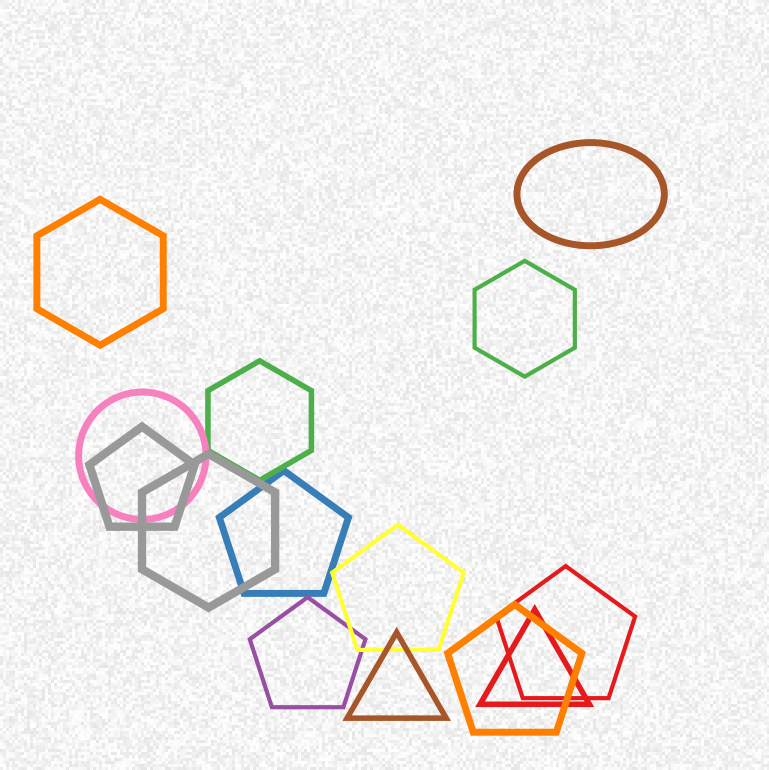[{"shape": "triangle", "thickness": 2, "radius": 0.41, "center": [0.694, 0.126]}, {"shape": "pentagon", "thickness": 1.5, "radius": 0.47, "center": [0.735, 0.17]}, {"shape": "pentagon", "thickness": 2.5, "radius": 0.44, "center": [0.369, 0.301]}, {"shape": "hexagon", "thickness": 1.5, "radius": 0.38, "center": [0.681, 0.586]}, {"shape": "hexagon", "thickness": 2, "radius": 0.39, "center": [0.337, 0.454]}, {"shape": "pentagon", "thickness": 1.5, "radius": 0.39, "center": [0.4, 0.145]}, {"shape": "hexagon", "thickness": 2.5, "radius": 0.47, "center": [0.13, 0.646]}, {"shape": "pentagon", "thickness": 2.5, "radius": 0.46, "center": [0.669, 0.123]}, {"shape": "pentagon", "thickness": 1.5, "radius": 0.45, "center": [0.517, 0.229]}, {"shape": "oval", "thickness": 2.5, "radius": 0.48, "center": [0.767, 0.748]}, {"shape": "triangle", "thickness": 2, "radius": 0.37, "center": [0.515, 0.104]}, {"shape": "circle", "thickness": 2.5, "radius": 0.41, "center": [0.185, 0.408]}, {"shape": "hexagon", "thickness": 3, "radius": 0.5, "center": [0.271, 0.311]}, {"shape": "pentagon", "thickness": 3, "radius": 0.36, "center": [0.184, 0.374]}]